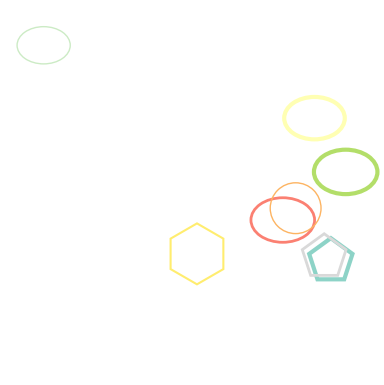[{"shape": "pentagon", "thickness": 3, "radius": 0.3, "center": [0.859, 0.322]}, {"shape": "oval", "thickness": 3, "radius": 0.39, "center": [0.817, 0.693]}, {"shape": "oval", "thickness": 2, "radius": 0.41, "center": [0.734, 0.429]}, {"shape": "circle", "thickness": 1, "radius": 0.33, "center": [0.768, 0.459]}, {"shape": "oval", "thickness": 3, "radius": 0.41, "center": [0.898, 0.553]}, {"shape": "pentagon", "thickness": 2, "radius": 0.3, "center": [0.842, 0.333]}, {"shape": "oval", "thickness": 1, "radius": 0.35, "center": [0.113, 0.882]}, {"shape": "hexagon", "thickness": 1.5, "radius": 0.4, "center": [0.512, 0.341]}]